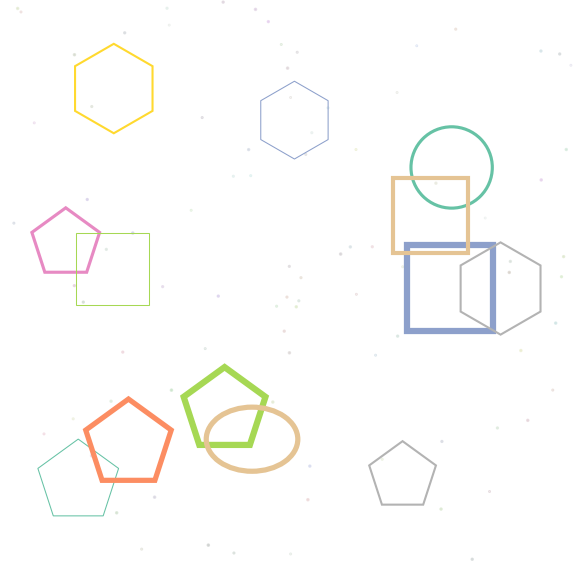[{"shape": "pentagon", "thickness": 0.5, "radius": 0.37, "center": [0.135, 0.165]}, {"shape": "circle", "thickness": 1.5, "radius": 0.35, "center": [0.782, 0.709]}, {"shape": "pentagon", "thickness": 2.5, "radius": 0.39, "center": [0.222, 0.23]}, {"shape": "square", "thickness": 3, "radius": 0.37, "center": [0.779, 0.501]}, {"shape": "hexagon", "thickness": 0.5, "radius": 0.34, "center": [0.51, 0.791]}, {"shape": "pentagon", "thickness": 1.5, "radius": 0.31, "center": [0.114, 0.578]}, {"shape": "pentagon", "thickness": 3, "radius": 0.37, "center": [0.389, 0.289]}, {"shape": "square", "thickness": 0.5, "radius": 0.31, "center": [0.195, 0.533]}, {"shape": "hexagon", "thickness": 1, "radius": 0.39, "center": [0.197, 0.846]}, {"shape": "oval", "thickness": 2.5, "radius": 0.4, "center": [0.436, 0.239]}, {"shape": "square", "thickness": 2, "radius": 0.33, "center": [0.746, 0.626]}, {"shape": "pentagon", "thickness": 1, "radius": 0.3, "center": [0.697, 0.174]}, {"shape": "hexagon", "thickness": 1, "radius": 0.4, "center": [0.867, 0.5]}]